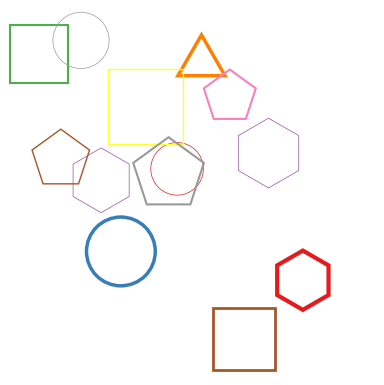[{"shape": "circle", "thickness": 0.5, "radius": 0.34, "center": [0.46, 0.561]}, {"shape": "hexagon", "thickness": 3, "radius": 0.38, "center": [0.787, 0.272]}, {"shape": "circle", "thickness": 2.5, "radius": 0.45, "center": [0.314, 0.347]}, {"shape": "square", "thickness": 1.5, "radius": 0.38, "center": [0.101, 0.86]}, {"shape": "hexagon", "thickness": 0.5, "radius": 0.45, "center": [0.697, 0.602]}, {"shape": "hexagon", "thickness": 0.5, "radius": 0.42, "center": [0.263, 0.532]}, {"shape": "triangle", "thickness": 2.5, "radius": 0.35, "center": [0.523, 0.839]}, {"shape": "square", "thickness": 1, "radius": 0.49, "center": [0.379, 0.724]}, {"shape": "square", "thickness": 2, "radius": 0.4, "center": [0.633, 0.118]}, {"shape": "pentagon", "thickness": 1, "radius": 0.39, "center": [0.158, 0.586]}, {"shape": "pentagon", "thickness": 1.5, "radius": 0.35, "center": [0.597, 0.749]}, {"shape": "circle", "thickness": 0.5, "radius": 0.37, "center": [0.21, 0.895]}, {"shape": "pentagon", "thickness": 1.5, "radius": 0.48, "center": [0.438, 0.547]}]